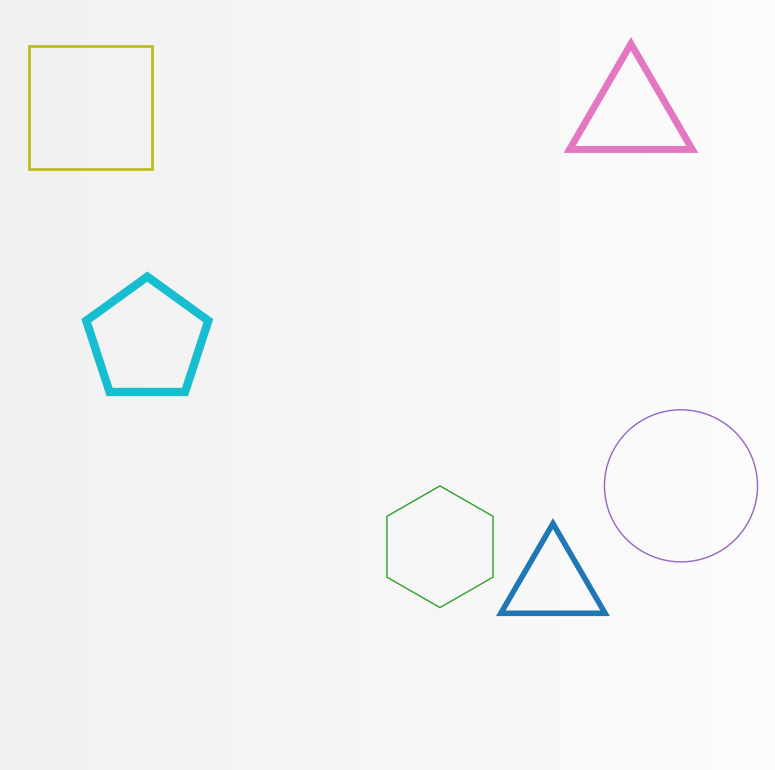[{"shape": "triangle", "thickness": 2, "radius": 0.39, "center": [0.713, 0.242]}, {"shape": "hexagon", "thickness": 0.5, "radius": 0.4, "center": [0.568, 0.29]}, {"shape": "circle", "thickness": 0.5, "radius": 0.49, "center": [0.879, 0.369]}, {"shape": "triangle", "thickness": 2.5, "radius": 0.46, "center": [0.814, 0.852]}, {"shape": "square", "thickness": 1, "radius": 0.4, "center": [0.117, 0.861]}, {"shape": "pentagon", "thickness": 3, "radius": 0.41, "center": [0.19, 0.558]}]